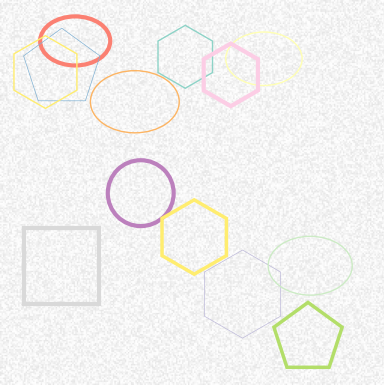[{"shape": "hexagon", "thickness": 1, "radius": 0.41, "center": [0.481, 0.852]}, {"shape": "oval", "thickness": 1, "radius": 0.5, "center": [0.686, 0.847]}, {"shape": "hexagon", "thickness": 0.5, "radius": 0.57, "center": [0.63, 0.236]}, {"shape": "oval", "thickness": 3, "radius": 0.46, "center": [0.195, 0.894]}, {"shape": "pentagon", "thickness": 0.5, "radius": 0.52, "center": [0.16, 0.823]}, {"shape": "oval", "thickness": 1, "radius": 0.58, "center": [0.35, 0.736]}, {"shape": "pentagon", "thickness": 2.5, "radius": 0.47, "center": [0.8, 0.121]}, {"shape": "hexagon", "thickness": 3, "radius": 0.41, "center": [0.6, 0.806]}, {"shape": "square", "thickness": 3, "radius": 0.49, "center": [0.16, 0.31]}, {"shape": "circle", "thickness": 3, "radius": 0.43, "center": [0.366, 0.498]}, {"shape": "oval", "thickness": 1, "radius": 0.55, "center": [0.806, 0.31]}, {"shape": "hexagon", "thickness": 1, "radius": 0.47, "center": [0.118, 0.813]}, {"shape": "hexagon", "thickness": 2.5, "radius": 0.48, "center": [0.504, 0.384]}]